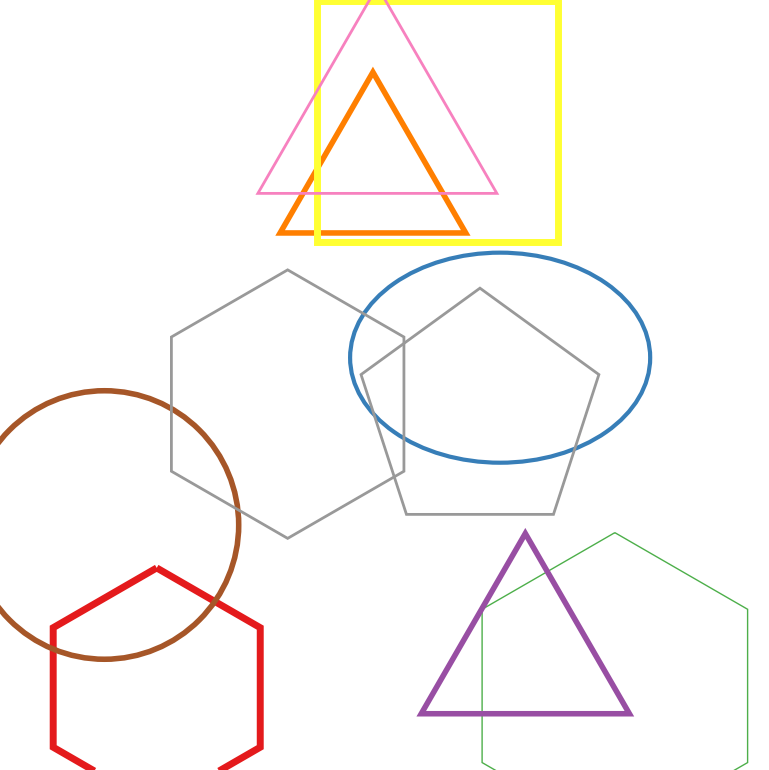[{"shape": "hexagon", "thickness": 2.5, "radius": 0.78, "center": [0.204, 0.107]}, {"shape": "oval", "thickness": 1.5, "radius": 0.97, "center": [0.65, 0.535]}, {"shape": "hexagon", "thickness": 0.5, "radius": 1.0, "center": [0.799, 0.109]}, {"shape": "triangle", "thickness": 2, "radius": 0.78, "center": [0.682, 0.151]}, {"shape": "triangle", "thickness": 2, "radius": 0.7, "center": [0.484, 0.767]}, {"shape": "square", "thickness": 2.5, "radius": 0.78, "center": [0.569, 0.843]}, {"shape": "circle", "thickness": 2, "radius": 0.87, "center": [0.136, 0.318]}, {"shape": "triangle", "thickness": 1, "radius": 0.9, "center": [0.49, 0.838]}, {"shape": "hexagon", "thickness": 1, "radius": 0.87, "center": [0.374, 0.475]}, {"shape": "pentagon", "thickness": 1, "radius": 0.81, "center": [0.623, 0.463]}]